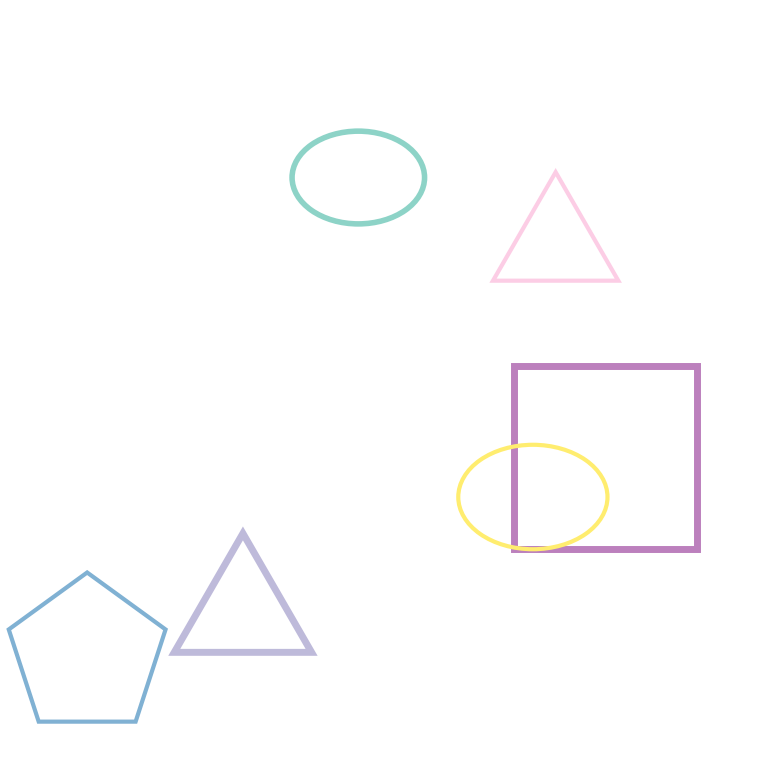[{"shape": "oval", "thickness": 2, "radius": 0.43, "center": [0.465, 0.769]}, {"shape": "triangle", "thickness": 2.5, "radius": 0.51, "center": [0.315, 0.204]}, {"shape": "pentagon", "thickness": 1.5, "radius": 0.54, "center": [0.113, 0.149]}, {"shape": "triangle", "thickness": 1.5, "radius": 0.47, "center": [0.722, 0.682]}, {"shape": "square", "thickness": 2.5, "radius": 0.59, "center": [0.787, 0.405]}, {"shape": "oval", "thickness": 1.5, "radius": 0.48, "center": [0.692, 0.355]}]